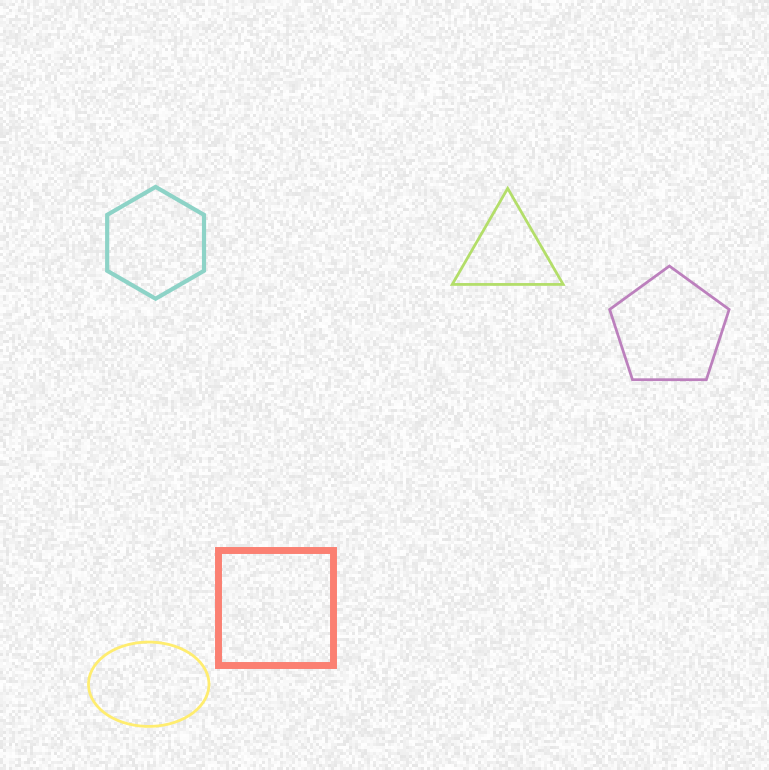[{"shape": "hexagon", "thickness": 1.5, "radius": 0.36, "center": [0.202, 0.685]}, {"shape": "square", "thickness": 2.5, "radius": 0.37, "center": [0.358, 0.211]}, {"shape": "triangle", "thickness": 1, "radius": 0.42, "center": [0.659, 0.672]}, {"shape": "pentagon", "thickness": 1, "radius": 0.41, "center": [0.869, 0.573]}, {"shape": "oval", "thickness": 1, "radius": 0.39, "center": [0.193, 0.111]}]